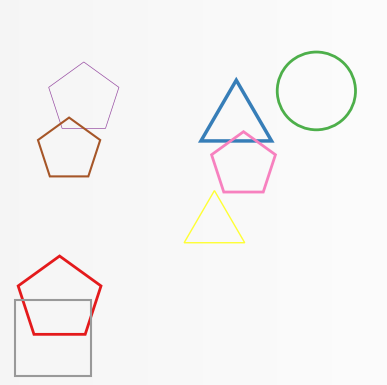[{"shape": "pentagon", "thickness": 2, "radius": 0.56, "center": [0.154, 0.223]}, {"shape": "triangle", "thickness": 2.5, "radius": 0.53, "center": [0.61, 0.687]}, {"shape": "circle", "thickness": 2, "radius": 0.5, "center": [0.816, 0.764]}, {"shape": "pentagon", "thickness": 0.5, "radius": 0.48, "center": [0.216, 0.744]}, {"shape": "triangle", "thickness": 1, "radius": 0.45, "center": [0.553, 0.415]}, {"shape": "pentagon", "thickness": 1.5, "radius": 0.42, "center": [0.178, 0.61]}, {"shape": "pentagon", "thickness": 2, "radius": 0.43, "center": [0.628, 0.571]}, {"shape": "square", "thickness": 1.5, "radius": 0.49, "center": [0.137, 0.122]}]